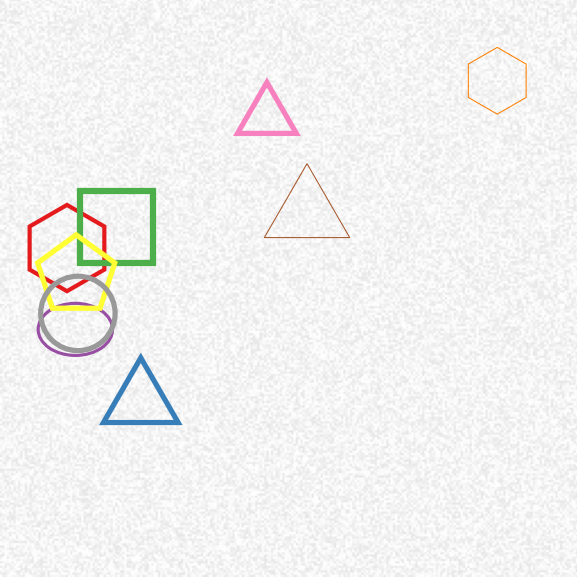[{"shape": "hexagon", "thickness": 2, "radius": 0.37, "center": [0.116, 0.57]}, {"shape": "triangle", "thickness": 2.5, "radius": 0.37, "center": [0.244, 0.305]}, {"shape": "square", "thickness": 3, "radius": 0.31, "center": [0.202, 0.606]}, {"shape": "oval", "thickness": 1.5, "radius": 0.32, "center": [0.131, 0.429]}, {"shape": "hexagon", "thickness": 0.5, "radius": 0.29, "center": [0.861, 0.859]}, {"shape": "pentagon", "thickness": 2.5, "radius": 0.35, "center": [0.132, 0.522]}, {"shape": "triangle", "thickness": 0.5, "radius": 0.43, "center": [0.532, 0.63]}, {"shape": "triangle", "thickness": 2.5, "radius": 0.29, "center": [0.462, 0.798]}, {"shape": "circle", "thickness": 2.5, "radius": 0.32, "center": [0.135, 0.456]}]